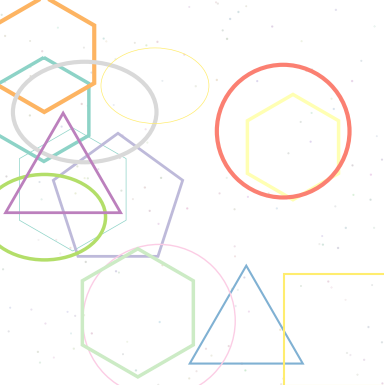[{"shape": "hexagon", "thickness": 0.5, "radius": 0.8, "center": [0.189, 0.508]}, {"shape": "hexagon", "thickness": 2.5, "radius": 0.67, "center": [0.114, 0.716]}, {"shape": "hexagon", "thickness": 2.5, "radius": 0.68, "center": [0.761, 0.618]}, {"shape": "pentagon", "thickness": 2, "radius": 0.88, "center": [0.306, 0.477]}, {"shape": "circle", "thickness": 3, "radius": 0.86, "center": [0.736, 0.659]}, {"shape": "triangle", "thickness": 1.5, "radius": 0.85, "center": [0.64, 0.14]}, {"shape": "hexagon", "thickness": 3, "radius": 0.75, "center": [0.115, 0.859]}, {"shape": "oval", "thickness": 2.5, "radius": 0.79, "center": [0.116, 0.436]}, {"shape": "circle", "thickness": 1, "radius": 0.99, "center": [0.413, 0.167]}, {"shape": "oval", "thickness": 3, "radius": 0.93, "center": [0.22, 0.709]}, {"shape": "triangle", "thickness": 2, "radius": 0.86, "center": [0.164, 0.534]}, {"shape": "hexagon", "thickness": 2.5, "radius": 0.83, "center": [0.358, 0.187]}, {"shape": "oval", "thickness": 0.5, "radius": 0.7, "center": [0.402, 0.777]}, {"shape": "square", "thickness": 1.5, "radius": 0.72, "center": [0.883, 0.142]}]